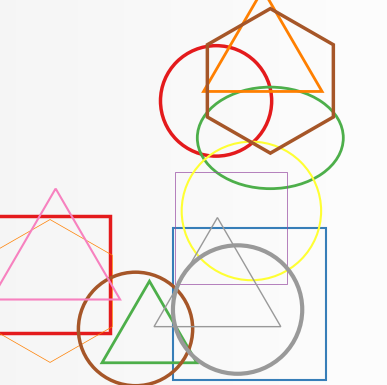[{"shape": "square", "thickness": 2.5, "radius": 0.76, "center": [0.131, 0.287]}, {"shape": "circle", "thickness": 2.5, "radius": 0.72, "center": [0.558, 0.738]}, {"shape": "square", "thickness": 1.5, "radius": 0.99, "center": [0.645, 0.209]}, {"shape": "triangle", "thickness": 2, "radius": 0.71, "center": [0.386, 0.128]}, {"shape": "oval", "thickness": 2, "radius": 0.94, "center": [0.698, 0.642]}, {"shape": "square", "thickness": 0.5, "radius": 0.72, "center": [0.596, 0.408]}, {"shape": "triangle", "thickness": 2, "radius": 0.88, "center": [0.678, 0.851]}, {"shape": "hexagon", "thickness": 0.5, "radius": 0.93, "center": [0.129, 0.244]}, {"shape": "circle", "thickness": 1.5, "radius": 0.9, "center": [0.649, 0.452]}, {"shape": "hexagon", "thickness": 2.5, "radius": 0.94, "center": [0.698, 0.79]}, {"shape": "circle", "thickness": 2.5, "radius": 0.74, "center": [0.35, 0.146]}, {"shape": "triangle", "thickness": 1.5, "radius": 0.96, "center": [0.144, 0.318]}, {"shape": "circle", "thickness": 3, "radius": 0.83, "center": [0.613, 0.196]}, {"shape": "triangle", "thickness": 1, "radius": 0.94, "center": [0.561, 0.246]}]